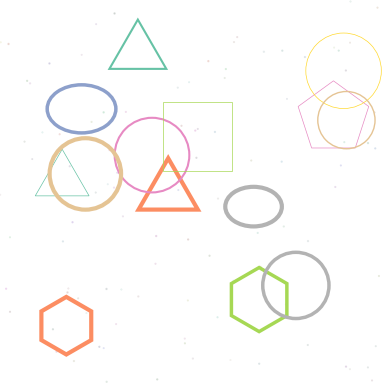[{"shape": "triangle", "thickness": 1.5, "radius": 0.43, "center": [0.358, 0.864]}, {"shape": "triangle", "thickness": 0.5, "radius": 0.4, "center": [0.161, 0.532]}, {"shape": "hexagon", "thickness": 3, "radius": 0.37, "center": [0.172, 0.154]}, {"shape": "triangle", "thickness": 3, "radius": 0.44, "center": [0.437, 0.5]}, {"shape": "oval", "thickness": 2.5, "radius": 0.45, "center": [0.212, 0.717]}, {"shape": "pentagon", "thickness": 0.5, "radius": 0.48, "center": [0.866, 0.694]}, {"shape": "circle", "thickness": 1.5, "radius": 0.48, "center": [0.395, 0.597]}, {"shape": "hexagon", "thickness": 2.5, "radius": 0.42, "center": [0.673, 0.222]}, {"shape": "square", "thickness": 0.5, "radius": 0.45, "center": [0.512, 0.646]}, {"shape": "circle", "thickness": 0.5, "radius": 0.49, "center": [0.892, 0.816]}, {"shape": "circle", "thickness": 3, "radius": 0.46, "center": [0.222, 0.548]}, {"shape": "circle", "thickness": 1, "radius": 0.37, "center": [0.9, 0.688]}, {"shape": "circle", "thickness": 2.5, "radius": 0.43, "center": [0.768, 0.259]}, {"shape": "oval", "thickness": 3, "radius": 0.37, "center": [0.659, 0.463]}]